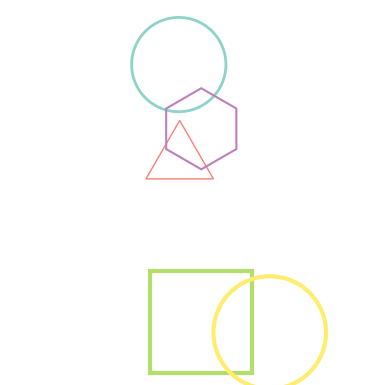[{"shape": "circle", "thickness": 2, "radius": 0.61, "center": [0.464, 0.832]}, {"shape": "triangle", "thickness": 1, "radius": 0.51, "center": [0.467, 0.586]}, {"shape": "square", "thickness": 3, "radius": 0.66, "center": [0.523, 0.163]}, {"shape": "hexagon", "thickness": 1.5, "radius": 0.53, "center": [0.523, 0.666]}, {"shape": "circle", "thickness": 3, "radius": 0.73, "center": [0.701, 0.136]}]